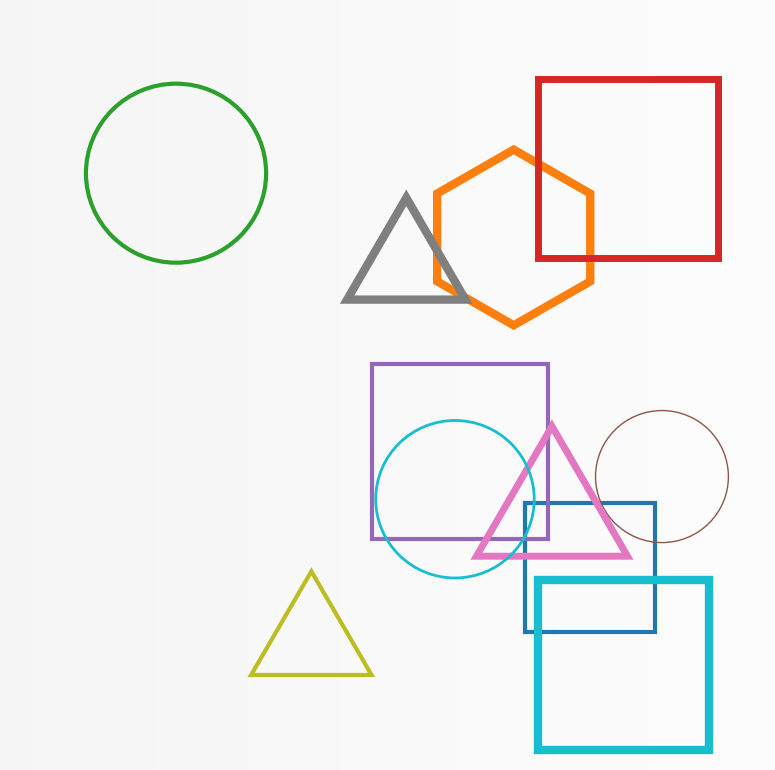[{"shape": "square", "thickness": 1.5, "radius": 0.42, "center": [0.761, 0.263]}, {"shape": "hexagon", "thickness": 3, "radius": 0.57, "center": [0.663, 0.692]}, {"shape": "circle", "thickness": 1.5, "radius": 0.58, "center": [0.227, 0.775]}, {"shape": "square", "thickness": 2.5, "radius": 0.58, "center": [0.81, 0.781]}, {"shape": "square", "thickness": 1.5, "radius": 0.57, "center": [0.594, 0.413]}, {"shape": "circle", "thickness": 0.5, "radius": 0.43, "center": [0.854, 0.381]}, {"shape": "triangle", "thickness": 2.5, "radius": 0.56, "center": [0.712, 0.334]}, {"shape": "triangle", "thickness": 3, "radius": 0.44, "center": [0.524, 0.655]}, {"shape": "triangle", "thickness": 1.5, "radius": 0.45, "center": [0.402, 0.168]}, {"shape": "square", "thickness": 3, "radius": 0.55, "center": [0.805, 0.137]}, {"shape": "circle", "thickness": 1, "radius": 0.51, "center": [0.587, 0.352]}]